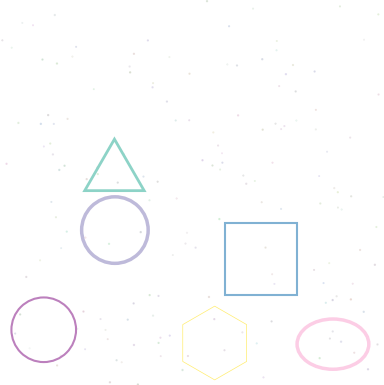[{"shape": "triangle", "thickness": 2, "radius": 0.45, "center": [0.297, 0.549]}, {"shape": "circle", "thickness": 2.5, "radius": 0.43, "center": [0.298, 0.402]}, {"shape": "square", "thickness": 1.5, "radius": 0.47, "center": [0.677, 0.328]}, {"shape": "oval", "thickness": 2.5, "radius": 0.47, "center": [0.865, 0.106]}, {"shape": "circle", "thickness": 1.5, "radius": 0.42, "center": [0.114, 0.143]}, {"shape": "hexagon", "thickness": 0.5, "radius": 0.48, "center": [0.558, 0.109]}]